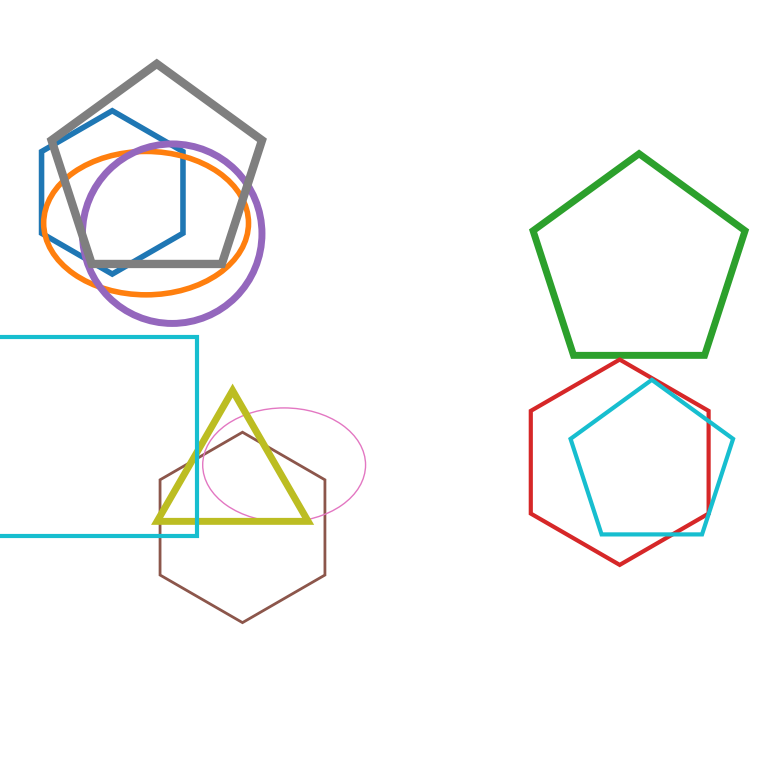[{"shape": "hexagon", "thickness": 2, "radius": 0.53, "center": [0.146, 0.75]}, {"shape": "oval", "thickness": 2, "radius": 0.67, "center": [0.19, 0.71]}, {"shape": "pentagon", "thickness": 2.5, "radius": 0.72, "center": [0.83, 0.656]}, {"shape": "hexagon", "thickness": 1.5, "radius": 0.67, "center": [0.805, 0.4]}, {"shape": "circle", "thickness": 2.5, "radius": 0.58, "center": [0.224, 0.697]}, {"shape": "hexagon", "thickness": 1, "radius": 0.62, "center": [0.315, 0.315]}, {"shape": "oval", "thickness": 0.5, "radius": 0.53, "center": [0.369, 0.396]}, {"shape": "pentagon", "thickness": 3, "radius": 0.72, "center": [0.204, 0.773]}, {"shape": "triangle", "thickness": 2.5, "radius": 0.57, "center": [0.302, 0.38]}, {"shape": "pentagon", "thickness": 1.5, "radius": 0.55, "center": [0.847, 0.396]}, {"shape": "square", "thickness": 1.5, "radius": 0.65, "center": [0.127, 0.434]}]